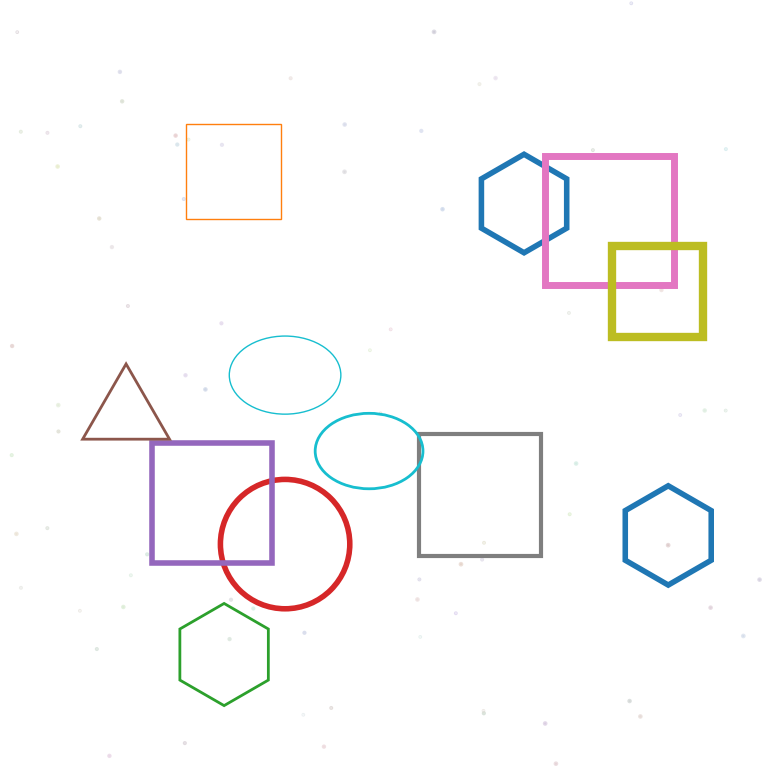[{"shape": "hexagon", "thickness": 2, "radius": 0.32, "center": [0.868, 0.305]}, {"shape": "hexagon", "thickness": 2, "radius": 0.32, "center": [0.681, 0.736]}, {"shape": "square", "thickness": 0.5, "radius": 0.31, "center": [0.303, 0.778]}, {"shape": "hexagon", "thickness": 1, "radius": 0.33, "center": [0.291, 0.15]}, {"shape": "circle", "thickness": 2, "radius": 0.42, "center": [0.37, 0.293]}, {"shape": "square", "thickness": 2, "radius": 0.39, "center": [0.275, 0.347]}, {"shape": "triangle", "thickness": 1, "radius": 0.33, "center": [0.164, 0.462]}, {"shape": "square", "thickness": 2.5, "radius": 0.42, "center": [0.791, 0.714]}, {"shape": "square", "thickness": 1.5, "radius": 0.4, "center": [0.624, 0.357]}, {"shape": "square", "thickness": 3, "radius": 0.3, "center": [0.854, 0.622]}, {"shape": "oval", "thickness": 0.5, "radius": 0.36, "center": [0.37, 0.513]}, {"shape": "oval", "thickness": 1, "radius": 0.35, "center": [0.479, 0.414]}]